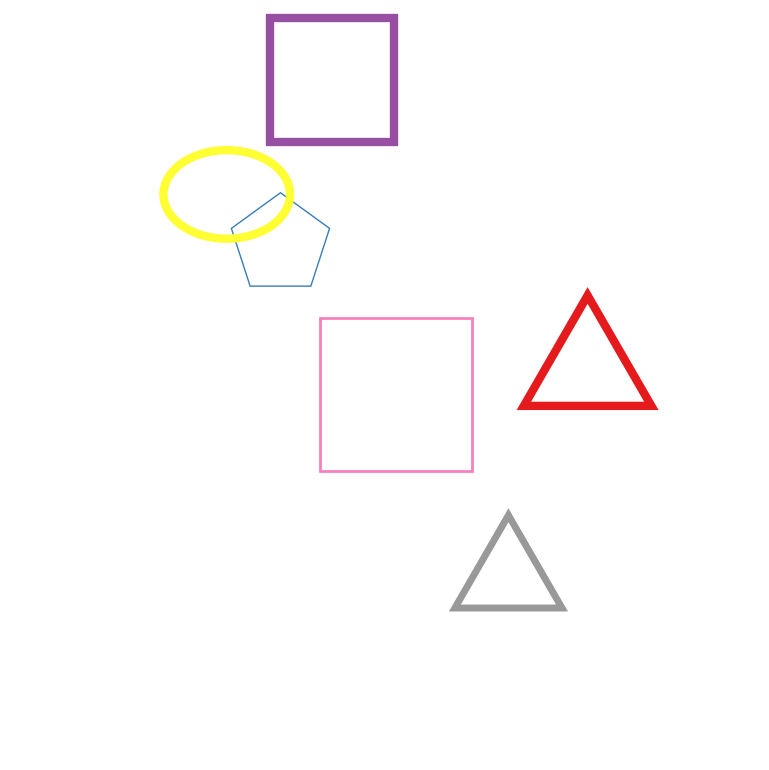[{"shape": "triangle", "thickness": 3, "radius": 0.48, "center": [0.763, 0.521]}, {"shape": "pentagon", "thickness": 0.5, "radius": 0.34, "center": [0.364, 0.683]}, {"shape": "square", "thickness": 3, "radius": 0.4, "center": [0.432, 0.896]}, {"shape": "oval", "thickness": 3, "radius": 0.41, "center": [0.294, 0.748]}, {"shape": "square", "thickness": 1, "radius": 0.49, "center": [0.514, 0.488]}, {"shape": "triangle", "thickness": 2.5, "radius": 0.4, "center": [0.66, 0.251]}]